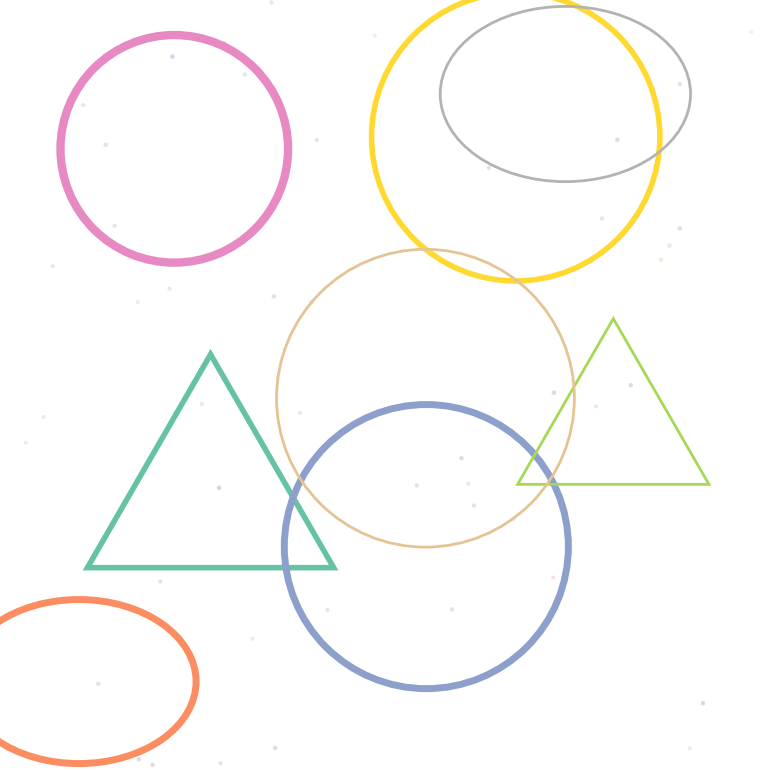[{"shape": "triangle", "thickness": 2, "radius": 0.92, "center": [0.273, 0.355]}, {"shape": "oval", "thickness": 2.5, "radius": 0.76, "center": [0.102, 0.115]}, {"shape": "circle", "thickness": 2.5, "radius": 0.92, "center": [0.554, 0.29]}, {"shape": "circle", "thickness": 3, "radius": 0.74, "center": [0.226, 0.807]}, {"shape": "triangle", "thickness": 1, "radius": 0.72, "center": [0.797, 0.443]}, {"shape": "circle", "thickness": 2, "radius": 0.94, "center": [0.67, 0.822]}, {"shape": "circle", "thickness": 1, "radius": 0.97, "center": [0.553, 0.483]}, {"shape": "oval", "thickness": 1, "radius": 0.81, "center": [0.734, 0.878]}]